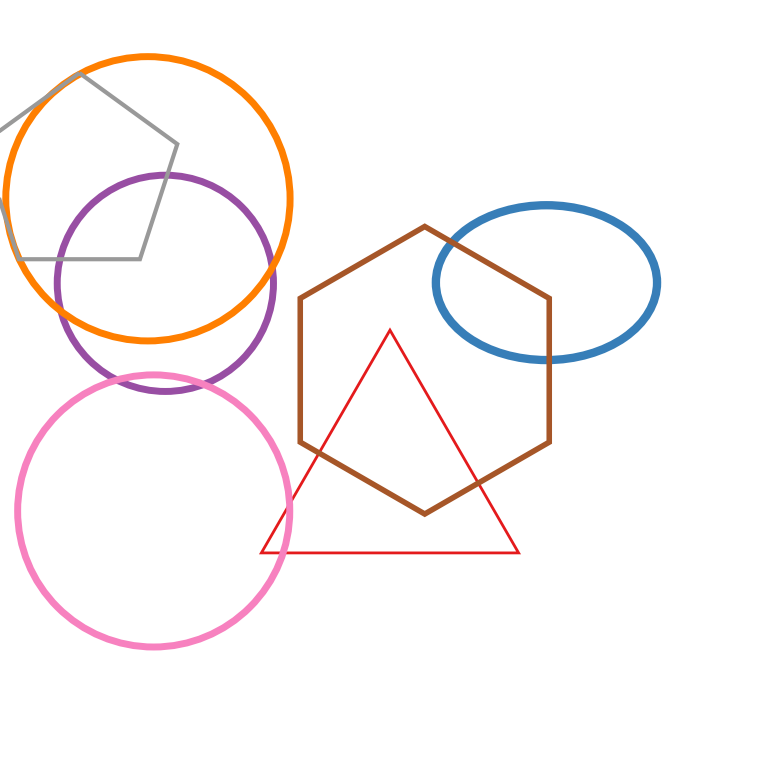[{"shape": "triangle", "thickness": 1, "radius": 0.96, "center": [0.506, 0.378]}, {"shape": "oval", "thickness": 3, "radius": 0.72, "center": [0.71, 0.633]}, {"shape": "circle", "thickness": 2.5, "radius": 0.7, "center": [0.215, 0.632]}, {"shape": "circle", "thickness": 2.5, "radius": 0.92, "center": [0.192, 0.742]}, {"shape": "hexagon", "thickness": 2, "radius": 0.93, "center": [0.552, 0.519]}, {"shape": "circle", "thickness": 2.5, "radius": 0.88, "center": [0.2, 0.336]}, {"shape": "pentagon", "thickness": 1.5, "radius": 0.67, "center": [0.103, 0.772]}]